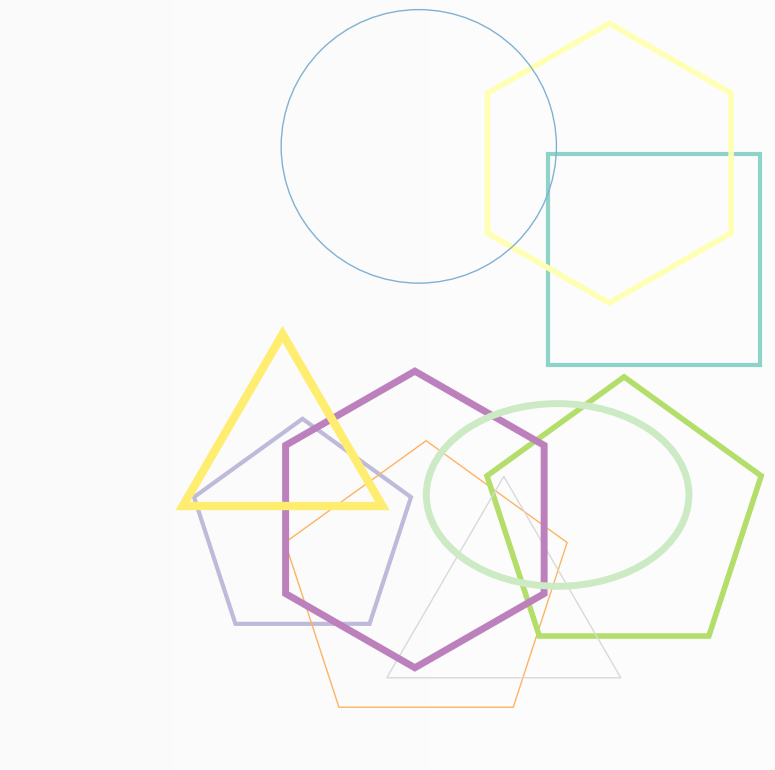[{"shape": "square", "thickness": 1.5, "radius": 0.68, "center": [0.844, 0.663]}, {"shape": "hexagon", "thickness": 2, "radius": 0.91, "center": [0.786, 0.788]}, {"shape": "pentagon", "thickness": 1.5, "radius": 0.74, "center": [0.39, 0.309]}, {"shape": "circle", "thickness": 0.5, "radius": 0.89, "center": [0.54, 0.81]}, {"shape": "pentagon", "thickness": 0.5, "radius": 0.96, "center": [0.55, 0.236]}, {"shape": "pentagon", "thickness": 2, "radius": 0.93, "center": [0.805, 0.324]}, {"shape": "triangle", "thickness": 0.5, "radius": 0.87, "center": [0.65, 0.207]}, {"shape": "hexagon", "thickness": 2.5, "radius": 0.96, "center": [0.535, 0.325]}, {"shape": "oval", "thickness": 2.5, "radius": 0.85, "center": [0.72, 0.357]}, {"shape": "triangle", "thickness": 3, "radius": 0.74, "center": [0.365, 0.417]}]